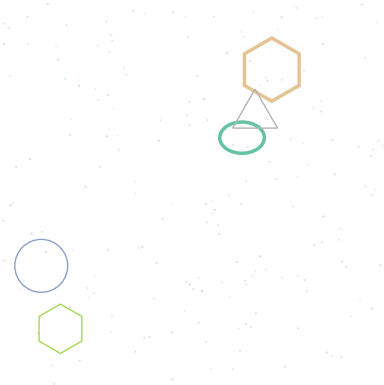[{"shape": "oval", "thickness": 2.5, "radius": 0.29, "center": [0.629, 0.642]}, {"shape": "circle", "thickness": 1, "radius": 0.34, "center": [0.107, 0.31]}, {"shape": "hexagon", "thickness": 1, "radius": 0.32, "center": [0.157, 0.146]}, {"shape": "hexagon", "thickness": 2.5, "radius": 0.41, "center": [0.706, 0.819]}, {"shape": "triangle", "thickness": 1, "radius": 0.34, "center": [0.662, 0.701]}]